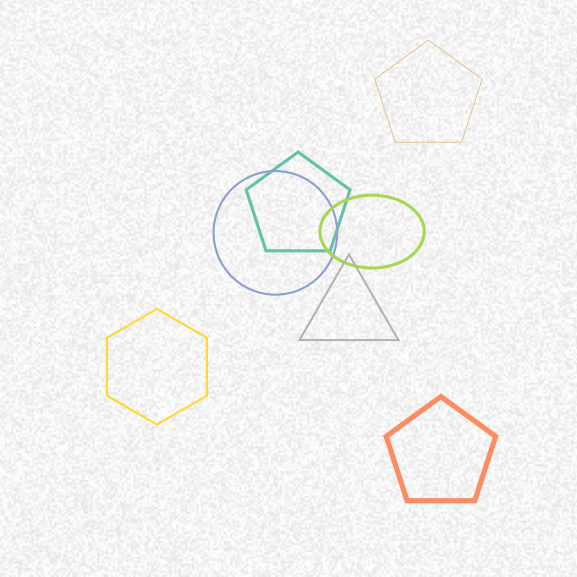[{"shape": "pentagon", "thickness": 1.5, "radius": 0.47, "center": [0.516, 0.641]}, {"shape": "pentagon", "thickness": 2.5, "radius": 0.5, "center": [0.764, 0.213]}, {"shape": "circle", "thickness": 1, "radius": 0.54, "center": [0.477, 0.596]}, {"shape": "oval", "thickness": 1.5, "radius": 0.45, "center": [0.644, 0.598]}, {"shape": "hexagon", "thickness": 1, "radius": 0.5, "center": [0.272, 0.364]}, {"shape": "pentagon", "thickness": 0.5, "radius": 0.49, "center": [0.742, 0.832]}, {"shape": "triangle", "thickness": 1, "radius": 0.49, "center": [0.604, 0.46]}]